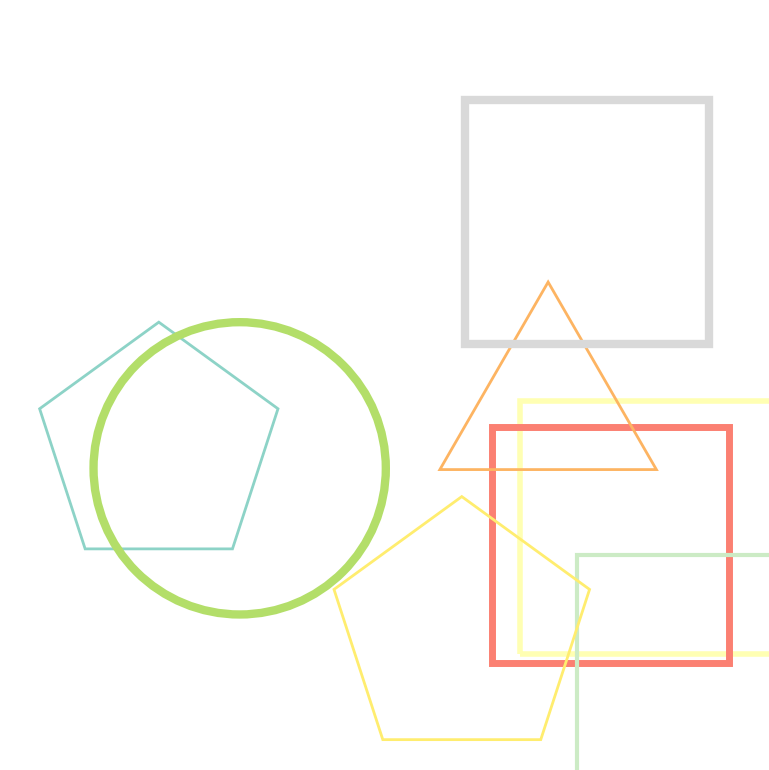[{"shape": "pentagon", "thickness": 1, "radius": 0.81, "center": [0.206, 0.419]}, {"shape": "square", "thickness": 2, "radius": 0.82, "center": [0.839, 0.315]}, {"shape": "square", "thickness": 2.5, "radius": 0.77, "center": [0.793, 0.292]}, {"shape": "triangle", "thickness": 1, "radius": 0.81, "center": [0.712, 0.471]}, {"shape": "circle", "thickness": 3, "radius": 0.95, "center": [0.311, 0.392]}, {"shape": "square", "thickness": 3, "radius": 0.79, "center": [0.762, 0.711]}, {"shape": "square", "thickness": 1.5, "radius": 0.72, "center": [0.893, 0.135]}, {"shape": "pentagon", "thickness": 1, "radius": 0.87, "center": [0.6, 0.181]}]